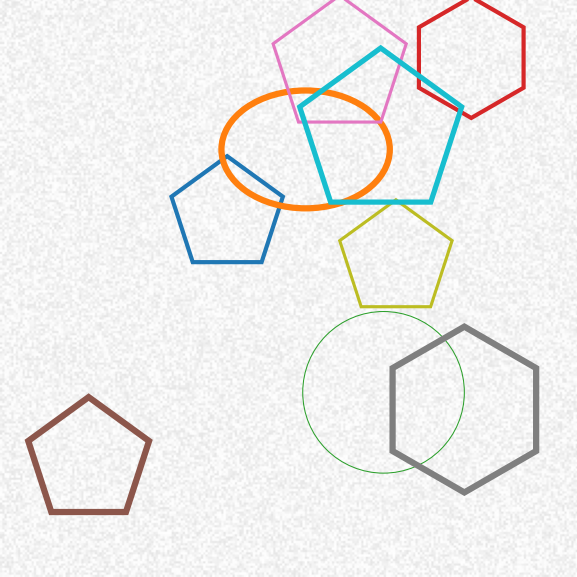[{"shape": "pentagon", "thickness": 2, "radius": 0.51, "center": [0.393, 0.627]}, {"shape": "oval", "thickness": 3, "radius": 0.73, "center": [0.529, 0.74]}, {"shape": "circle", "thickness": 0.5, "radius": 0.7, "center": [0.664, 0.32]}, {"shape": "hexagon", "thickness": 2, "radius": 0.52, "center": [0.816, 0.9]}, {"shape": "pentagon", "thickness": 3, "radius": 0.55, "center": [0.153, 0.202]}, {"shape": "pentagon", "thickness": 1.5, "radius": 0.61, "center": [0.588, 0.886]}, {"shape": "hexagon", "thickness": 3, "radius": 0.72, "center": [0.804, 0.29]}, {"shape": "pentagon", "thickness": 1.5, "radius": 0.51, "center": [0.686, 0.551]}, {"shape": "pentagon", "thickness": 2.5, "radius": 0.74, "center": [0.659, 0.768]}]